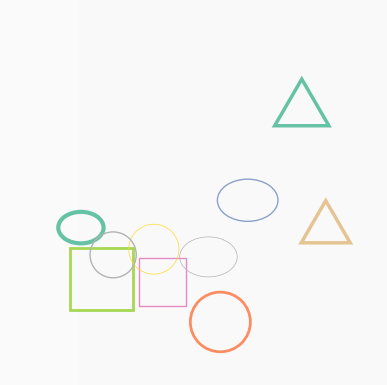[{"shape": "triangle", "thickness": 2.5, "radius": 0.4, "center": [0.779, 0.714]}, {"shape": "oval", "thickness": 3, "radius": 0.29, "center": [0.209, 0.409]}, {"shape": "circle", "thickness": 2, "radius": 0.39, "center": [0.569, 0.164]}, {"shape": "oval", "thickness": 1, "radius": 0.39, "center": [0.639, 0.48]}, {"shape": "square", "thickness": 1, "radius": 0.31, "center": [0.419, 0.268]}, {"shape": "square", "thickness": 2, "radius": 0.4, "center": [0.262, 0.276]}, {"shape": "circle", "thickness": 0.5, "radius": 0.32, "center": [0.397, 0.353]}, {"shape": "triangle", "thickness": 2.5, "radius": 0.36, "center": [0.841, 0.406]}, {"shape": "oval", "thickness": 0.5, "radius": 0.37, "center": [0.538, 0.333]}, {"shape": "circle", "thickness": 1, "radius": 0.3, "center": [0.292, 0.338]}]